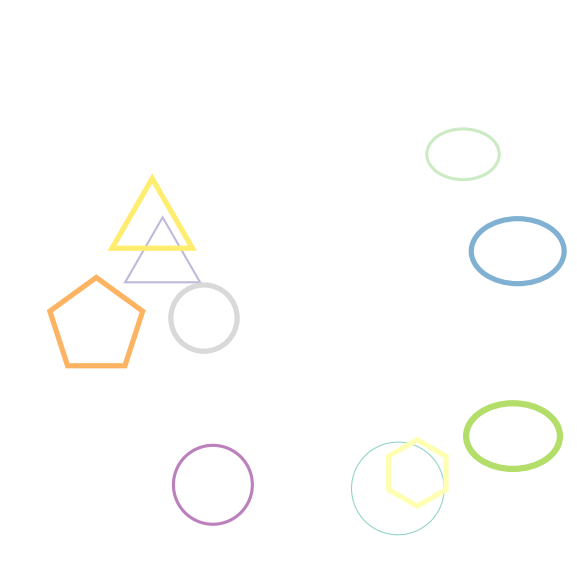[{"shape": "circle", "thickness": 0.5, "radius": 0.4, "center": [0.689, 0.153]}, {"shape": "hexagon", "thickness": 2.5, "radius": 0.29, "center": [0.722, 0.18]}, {"shape": "triangle", "thickness": 1, "radius": 0.37, "center": [0.282, 0.548]}, {"shape": "oval", "thickness": 2.5, "radius": 0.4, "center": [0.896, 0.564]}, {"shape": "pentagon", "thickness": 2.5, "radius": 0.42, "center": [0.167, 0.434]}, {"shape": "oval", "thickness": 3, "radius": 0.41, "center": [0.888, 0.244]}, {"shape": "circle", "thickness": 2.5, "radius": 0.29, "center": [0.353, 0.448]}, {"shape": "circle", "thickness": 1.5, "radius": 0.34, "center": [0.369, 0.16]}, {"shape": "oval", "thickness": 1.5, "radius": 0.31, "center": [0.802, 0.732]}, {"shape": "triangle", "thickness": 2.5, "radius": 0.4, "center": [0.264, 0.61]}]